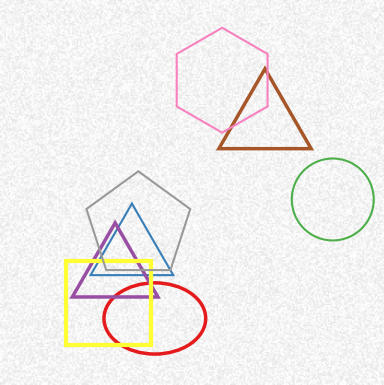[{"shape": "oval", "thickness": 2.5, "radius": 0.66, "center": [0.402, 0.173]}, {"shape": "triangle", "thickness": 1.5, "radius": 0.62, "center": [0.343, 0.347]}, {"shape": "circle", "thickness": 1.5, "radius": 0.53, "center": [0.864, 0.482]}, {"shape": "triangle", "thickness": 2.5, "radius": 0.64, "center": [0.299, 0.293]}, {"shape": "square", "thickness": 3, "radius": 0.55, "center": [0.282, 0.214]}, {"shape": "triangle", "thickness": 2.5, "radius": 0.69, "center": [0.688, 0.683]}, {"shape": "hexagon", "thickness": 1.5, "radius": 0.68, "center": [0.577, 0.792]}, {"shape": "pentagon", "thickness": 1.5, "radius": 0.71, "center": [0.359, 0.413]}]